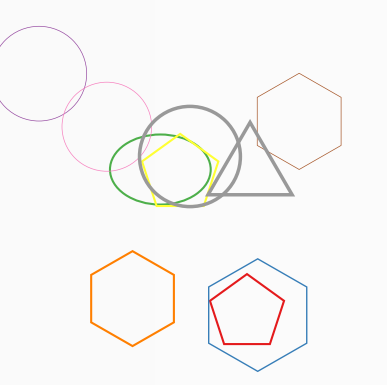[{"shape": "pentagon", "thickness": 1.5, "radius": 0.5, "center": [0.637, 0.188]}, {"shape": "hexagon", "thickness": 1, "radius": 0.73, "center": [0.665, 0.182]}, {"shape": "oval", "thickness": 1.5, "radius": 0.65, "center": [0.414, 0.56]}, {"shape": "circle", "thickness": 0.5, "radius": 0.62, "center": [0.101, 0.809]}, {"shape": "hexagon", "thickness": 1.5, "radius": 0.62, "center": [0.342, 0.224]}, {"shape": "pentagon", "thickness": 1.5, "radius": 0.52, "center": [0.465, 0.549]}, {"shape": "hexagon", "thickness": 0.5, "radius": 0.62, "center": [0.772, 0.685]}, {"shape": "circle", "thickness": 0.5, "radius": 0.58, "center": [0.276, 0.671]}, {"shape": "triangle", "thickness": 2.5, "radius": 0.63, "center": [0.645, 0.557]}, {"shape": "circle", "thickness": 2.5, "radius": 0.65, "center": [0.49, 0.594]}]